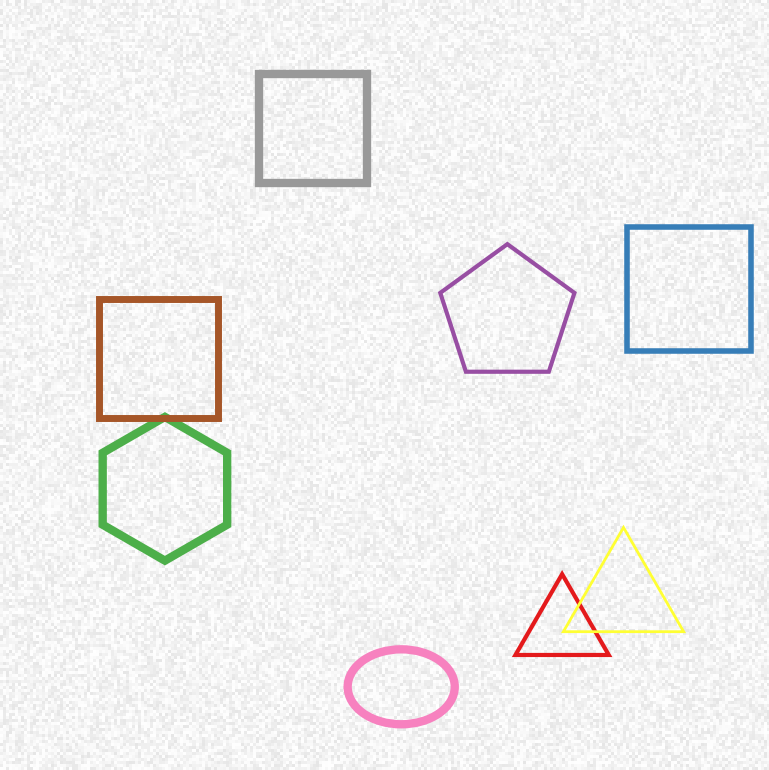[{"shape": "triangle", "thickness": 1.5, "radius": 0.35, "center": [0.73, 0.184]}, {"shape": "square", "thickness": 2, "radius": 0.4, "center": [0.895, 0.625]}, {"shape": "hexagon", "thickness": 3, "radius": 0.47, "center": [0.214, 0.365]}, {"shape": "pentagon", "thickness": 1.5, "radius": 0.46, "center": [0.659, 0.591]}, {"shape": "triangle", "thickness": 1, "radius": 0.45, "center": [0.81, 0.225]}, {"shape": "square", "thickness": 2.5, "radius": 0.39, "center": [0.206, 0.534]}, {"shape": "oval", "thickness": 3, "radius": 0.35, "center": [0.521, 0.108]}, {"shape": "square", "thickness": 3, "radius": 0.35, "center": [0.407, 0.833]}]